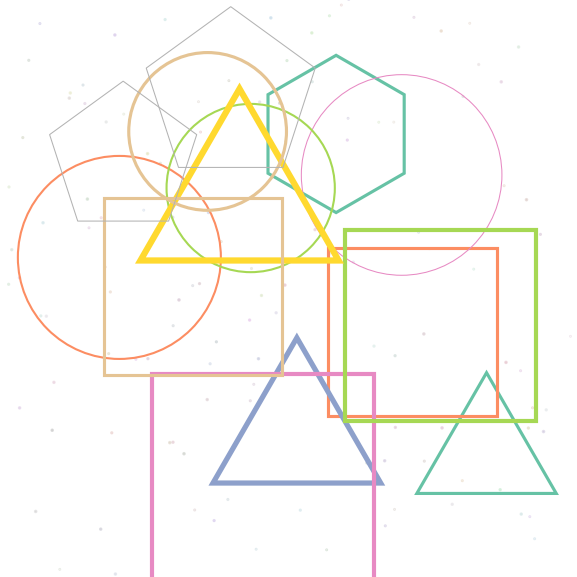[{"shape": "triangle", "thickness": 1.5, "radius": 0.7, "center": [0.843, 0.214]}, {"shape": "hexagon", "thickness": 1.5, "radius": 0.68, "center": [0.582, 0.767]}, {"shape": "square", "thickness": 1.5, "radius": 0.73, "center": [0.715, 0.424]}, {"shape": "circle", "thickness": 1, "radius": 0.88, "center": [0.207, 0.553]}, {"shape": "triangle", "thickness": 2.5, "radius": 0.84, "center": [0.514, 0.247]}, {"shape": "square", "thickness": 2, "radius": 0.96, "center": [0.456, 0.16]}, {"shape": "circle", "thickness": 0.5, "radius": 0.87, "center": [0.695, 0.696]}, {"shape": "square", "thickness": 2, "radius": 0.83, "center": [0.763, 0.436]}, {"shape": "circle", "thickness": 1, "radius": 0.73, "center": [0.434, 0.674]}, {"shape": "triangle", "thickness": 3, "radius": 0.99, "center": [0.415, 0.647]}, {"shape": "circle", "thickness": 1.5, "radius": 0.68, "center": [0.36, 0.772]}, {"shape": "square", "thickness": 1.5, "radius": 0.77, "center": [0.334, 0.503]}, {"shape": "pentagon", "thickness": 0.5, "radius": 0.77, "center": [0.4, 0.834]}, {"shape": "pentagon", "thickness": 0.5, "radius": 0.67, "center": [0.213, 0.725]}]